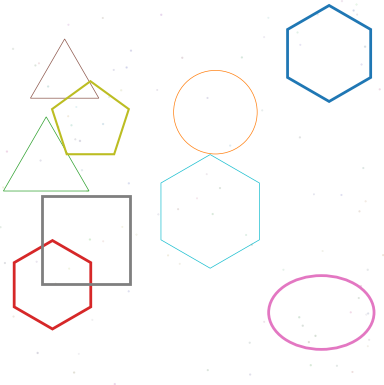[{"shape": "hexagon", "thickness": 2, "radius": 0.62, "center": [0.855, 0.861]}, {"shape": "circle", "thickness": 0.5, "radius": 0.54, "center": [0.559, 0.709]}, {"shape": "triangle", "thickness": 0.5, "radius": 0.64, "center": [0.12, 0.568]}, {"shape": "hexagon", "thickness": 2, "radius": 0.57, "center": [0.136, 0.26]}, {"shape": "triangle", "thickness": 0.5, "radius": 0.51, "center": [0.168, 0.796]}, {"shape": "oval", "thickness": 2, "radius": 0.68, "center": [0.835, 0.188]}, {"shape": "square", "thickness": 2, "radius": 0.57, "center": [0.224, 0.377]}, {"shape": "pentagon", "thickness": 1.5, "radius": 0.52, "center": [0.235, 0.684]}, {"shape": "hexagon", "thickness": 0.5, "radius": 0.74, "center": [0.546, 0.451]}]